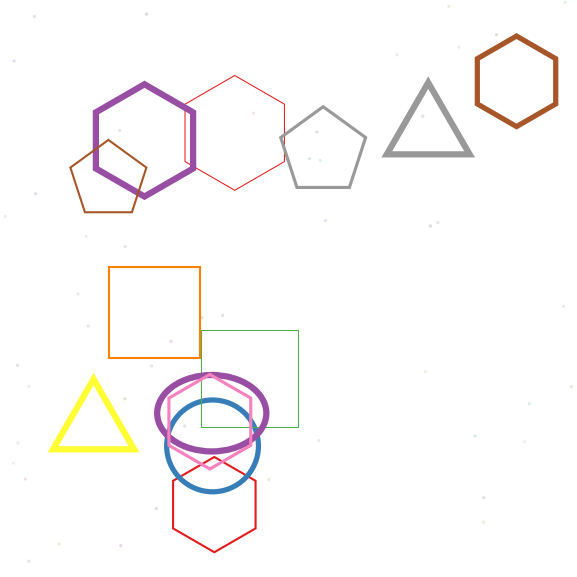[{"shape": "hexagon", "thickness": 1, "radius": 0.41, "center": [0.371, 0.125]}, {"shape": "hexagon", "thickness": 0.5, "radius": 0.5, "center": [0.406, 0.769]}, {"shape": "circle", "thickness": 2.5, "radius": 0.4, "center": [0.368, 0.227]}, {"shape": "square", "thickness": 0.5, "radius": 0.42, "center": [0.432, 0.344]}, {"shape": "oval", "thickness": 3, "radius": 0.47, "center": [0.367, 0.284]}, {"shape": "hexagon", "thickness": 3, "radius": 0.49, "center": [0.25, 0.756]}, {"shape": "square", "thickness": 1, "radius": 0.4, "center": [0.268, 0.458]}, {"shape": "triangle", "thickness": 3, "radius": 0.4, "center": [0.162, 0.262]}, {"shape": "hexagon", "thickness": 2.5, "radius": 0.39, "center": [0.894, 0.858]}, {"shape": "pentagon", "thickness": 1, "radius": 0.35, "center": [0.188, 0.688]}, {"shape": "hexagon", "thickness": 1.5, "radius": 0.41, "center": [0.363, 0.269]}, {"shape": "pentagon", "thickness": 1.5, "radius": 0.39, "center": [0.56, 0.737]}, {"shape": "triangle", "thickness": 3, "radius": 0.41, "center": [0.741, 0.773]}]